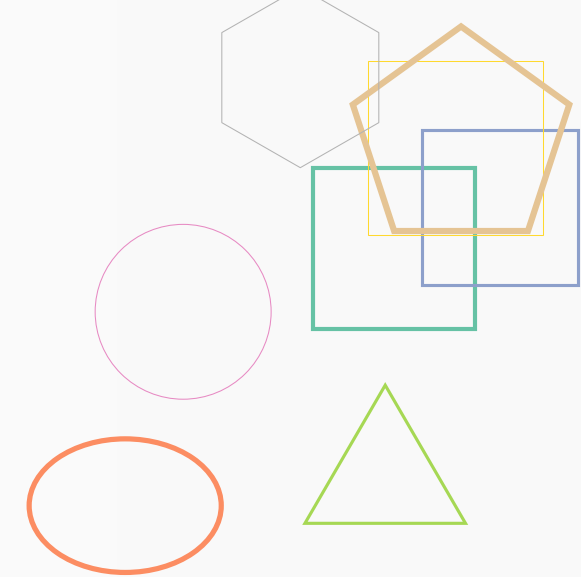[{"shape": "square", "thickness": 2, "radius": 0.7, "center": [0.678, 0.569]}, {"shape": "oval", "thickness": 2.5, "radius": 0.83, "center": [0.215, 0.124]}, {"shape": "square", "thickness": 1.5, "radius": 0.67, "center": [0.86, 0.64]}, {"shape": "circle", "thickness": 0.5, "radius": 0.76, "center": [0.315, 0.459]}, {"shape": "triangle", "thickness": 1.5, "radius": 0.8, "center": [0.663, 0.173]}, {"shape": "square", "thickness": 0.5, "radius": 0.75, "center": [0.783, 0.743]}, {"shape": "pentagon", "thickness": 3, "radius": 0.98, "center": [0.793, 0.757]}, {"shape": "hexagon", "thickness": 0.5, "radius": 0.78, "center": [0.517, 0.865]}]